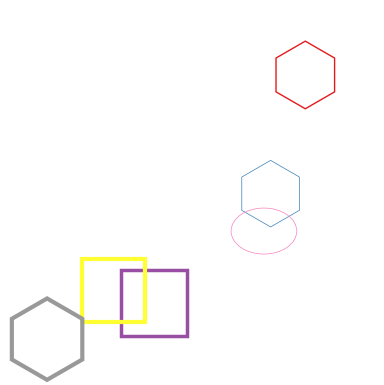[{"shape": "hexagon", "thickness": 1, "radius": 0.44, "center": [0.793, 0.805]}, {"shape": "hexagon", "thickness": 0.5, "radius": 0.43, "center": [0.703, 0.497]}, {"shape": "square", "thickness": 2.5, "radius": 0.43, "center": [0.4, 0.213]}, {"shape": "square", "thickness": 3, "radius": 0.41, "center": [0.294, 0.246]}, {"shape": "oval", "thickness": 0.5, "radius": 0.43, "center": [0.686, 0.4]}, {"shape": "hexagon", "thickness": 3, "radius": 0.53, "center": [0.122, 0.119]}]